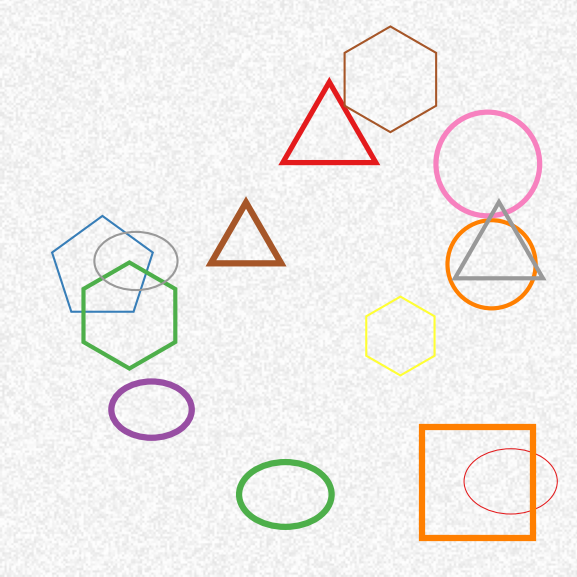[{"shape": "oval", "thickness": 0.5, "radius": 0.4, "center": [0.884, 0.166]}, {"shape": "triangle", "thickness": 2.5, "radius": 0.46, "center": [0.57, 0.764]}, {"shape": "pentagon", "thickness": 1, "radius": 0.46, "center": [0.177, 0.534]}, {"shape": "oval", "thickness": 3, "radius": 0.4, "center": [0.494, 0.143]}, {"shape": "hexagon", "thickness": 2, "radius": 0.46, "center": [0.224, 0.453]}, {"shape": "oval", "thickness": 3, "radius": 0.35, "center": [0.262, 0.29]}, {"shape": "square", "thickness": 3, "radius": 0.48, "center": [0.827, 0.164]}, {"shape": "circle", "thickness": 2, "radius": 0.38, "center": [0.851, 0.541]}, {"shape": "hexagon", "thickness": 1, "radius": 0.34, "center": [0.693, 0.417]}, {"shape": "hexagon", "thickness": 1, "radius": 0.46, "center": [0.676, 0.862]}, {"shape": "triangle", "thickness": 3, "radius": 0.35, "center": [0.426, 0.578]}, {"shape": "circle", "thickness": 2.5, "radius": 0.45, "center": [0.845, 0.715]}, {"shape": "oval", "thickness": 1, "radius": 0.36, "center": [0.235, 0.547]}, {"shape": "triangle", "thickness": 2, "radius": 0.44, "center": [0.864, 0.561]}]